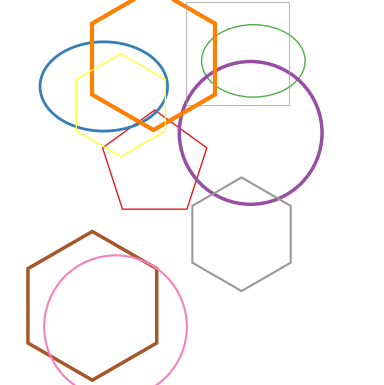[{"shape": "pentagon", "thickness": 1, "radius": 0.71, "center": [0.402, 0.572]}, {"shape": "oval", "thickness": 2, "radius": 0.83, "center": [0.27, 0.775]}, {"shape": "oval", "thickness": 1, "radius": 0.67, "center": [0.658, 0.842]}, {"shape": "circle", "thickness": 2.5, "radius": 0.93, "center": [0.651, 0.655]}, {"shape": "hexagon", "thickness": 3, "radius": 0.92, "center": [0.399, 0.847]}, {"shape": "hexagon", "thickness": 1, "radius": 0.67, "center": [0.314, 0.727]}, {"shape": "hexagon", "thickness": 2.5, "radius": 0.97, "center": [0.24, 0.206]}, {"shape": "circle", "thickness": 1.5, "radius": 0.93, "center": [0.3, 0.151]}, {"shape": "hexagon", "thickness": 1.5, "radius": 0.74, "center": [0.627, 0.392]}, {"shape": "square", "thickness": 0.5, "radius": 0.67, "center": [0.618, 0.86]}]